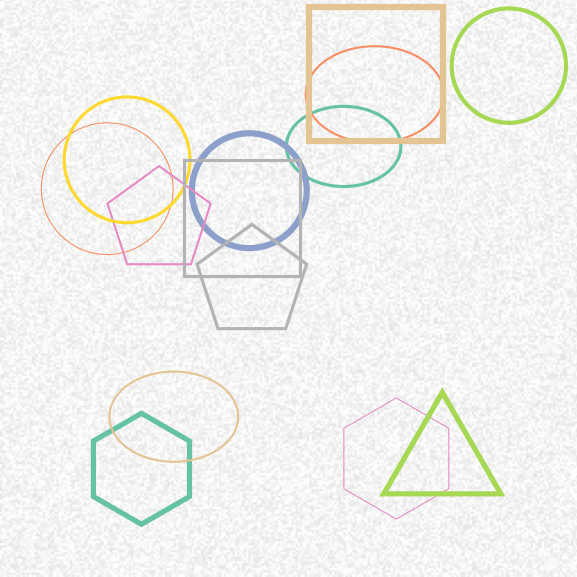[{"shape": "hexagon", "thickness": 2.5, "radius": 0.48, "center": [0.245, 0.187]}, {"shape": "oval", "thickness": 1.5, "radius": 0.5, "center": [0.595, 0.746]}, {"shape": "oval", "thickness": 1, "radius": 0.6, "center": [0.649, 0.835]}, {"shape": "circle", "thickness": 0.5, "radius": 0.57, "center": [0.186, 0.672]}, {"shape": "circle", "thickness": 3, "radius": 0.5, "center": [0.432, 0.669]}, {"shape": "hexagon", "thickness": 0.5, "radius": 0.52, "center": [0.686, 0.205]}, {"shape": "pentagon", "thickness": 1, "radius": 0.47, "center": [0.275, 0.618]}, {"shape": "circle", "thickness": 2, "radius": 0.5, "center": [0.881, 0.886]}, {"shape": "triangle", "thickness": 2.5, "radius": 0.59, "center": [0.766, 0.203]}, {"shape": "circle", "thickness": 1.5, "radius": 0.54, "center": [0.22, 0.722]}, {"shape": "square", "thickness": 3, "radius": 0.58, "center": [0.651, 0.871]}, {"shape": "oval", "thickness": 1, "radius": 0.56, "center": [0.301, 0.278]}, {"shape": "square", "thickness": 1.5, "radius": 0.5, "center": [0.419, 0.622]}, {"shape": "pentagon", "thickness": 1.5, "radius": 0.5, "center": [0.436, 0.511]}]